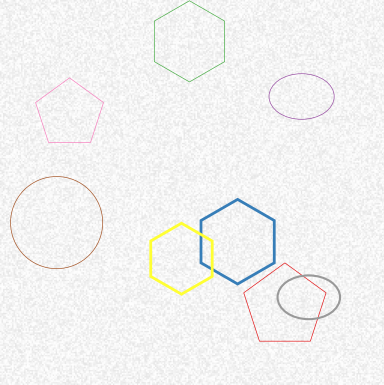[{"shape": "pentagon", "thickness": 0.5, "radius": 0.56, "center": [0.74, 0.205]}, {"shape": "hexagon", "thickness": 2, "radius": 0.55, "center": [0.617, 0.372]}, {"shape": "hexagon", "thickness": 0.5, "radius": 0.53, "center": [0.492, 0.893]}, {"shape": "oval", "thickness": 0.5, "radius": 0.42, "center": [0.783, 0.749]}, {"shape": "hexagon", "thickness": 2, "radius": 0.46, "center": [0.471, 0.328]}, {"shape": "circle", "thickness": 0.5, "radius": 0.6, "center": [0.147, 0.422]}, {"shape": "pentagon", "thickness": 0.5, "radius": 0.46, "center": [0.181, 0.705]}, {"shape": "oval", "thickness": 1.5, "radius": 0.41, "center": [0.802, 0.228]}]